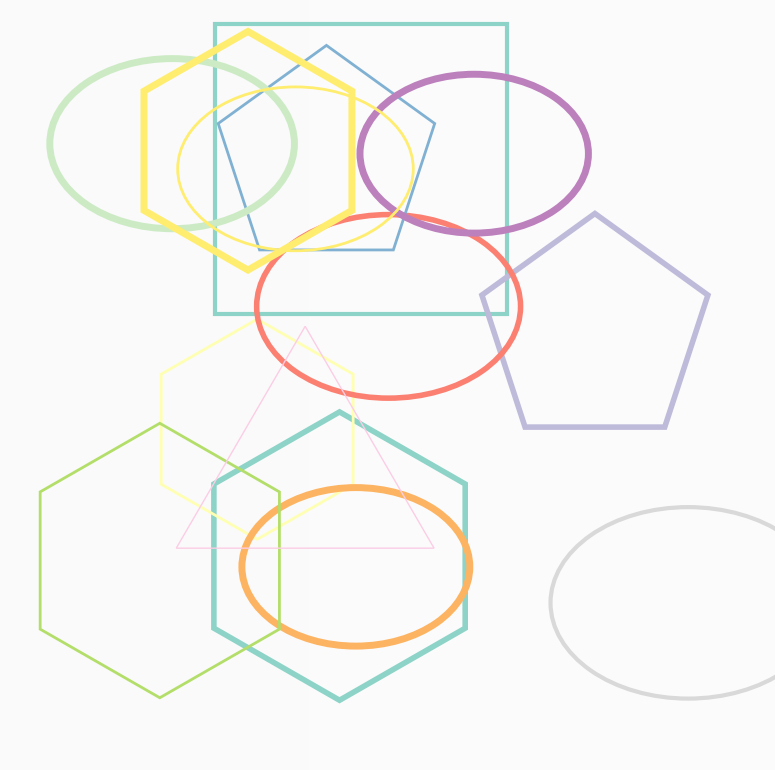[{"shape": "hexagon", "thickness": 2, "radius": 0.94, "center": [0.438, 0.278]}, {"shape": "square", "thickness": 1.5, "radius": 0.94, "center": [0.466, 0.78]}, {"shape": "hexagon", "thickness": 1, "radius": 0.71, "center": [0.332, 0.443]}, {"shape": "pentagon", "thickness": 2, "radius": 0.77, "center": [0.768, 0.569]}, {"shape": "oval", "thickness": 2, "radius": 0.85, "center": [0.501, 0.602]}, {"shape": "pentagon", "thickness": 1, "radius": 0.73, "center": [0.421, 0.794]}, {"shape": "oval", "thickness": 2.5, "radius": 0.74, "center": [0.459, 0.264]}, {"shape": "hexagon", "thickness": 1, "radius": 0.89, "center": [0.206, 0.272]}, {"shape": "triangle", "thickness": 0.5, "radius": 0.96, "center": [0.394, 0.384]}, {"shape": "oval", "thickness": 1.5, "radius": 0.89, "center": [0.888, 0.217]}, {"shape": "oval", "thickness": 2.5, "radius": 0.74, "center": [0.612, 0.8]}, {"shape": "oval", "thickness": 2.5, "radius": 0.79, "center": [0.222, 0.813]}, {"shape": "oval", "thickness": 1, "radius": 0.76, "center": [0.381, 0.781]}, {"shape": "hexagon", "thickness": 2.5, "radius": 0.77, "center": [0.32, 0.804]}]